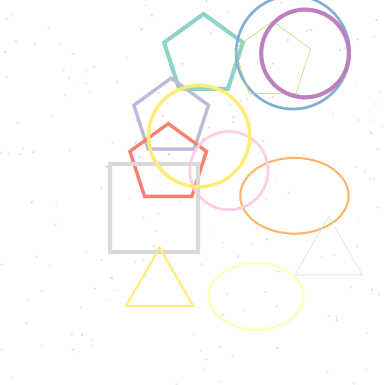[{"shape": "pentagon", "thickness": 3, "radius": 0.54, "center": [0.529, 0.856]}, {"shape": "oval", "thickness": 1.5, "radius": 0.62, "center": [0.665, 0.23]}, {"shape": "pentagon", "thickness": 2.5, "radius": 0.51, "center": [0.445, 0.695]}, {"shape": "pentagon", "thickness": 2.5, "radius": 0.52, "center": [0.437, 0.574]}, {"shape": "circle", "thickness": 2, "radius": 0.74, "center": [0.761, 0.864]}, {"shape": "oval", "thickness": 1.5, "radius": 0.7, "center": [0.765, 0.492]}, {"shape": "pentagon", "thickness": 0.5, "radius": 0.52, "center": [0.708, 0.841]}, {"shape": "circle", "thickness": 2, "radius": 0.51, "center": [0.595, 0.557]}, {"shape": "square", "thickness": 3, "radius": 0.57, "center": [0.4, 0.46]}, {"shape": "circle", "thickness": 3, "radius": 0.57, "center": [0.792, 0.861]}, {"shape": "triangle", "thickness": 0.5, "radius": 0.5, "center": [0.854, 0.337]}, {"shape": "triangle", "thickness": 1.5, "radius": 0.5, "center": [0.415, 0.256]}, {"shape": "circle", "thickness": 2.5, "radius": 0.66, "center": [0.517, 0.646]}]